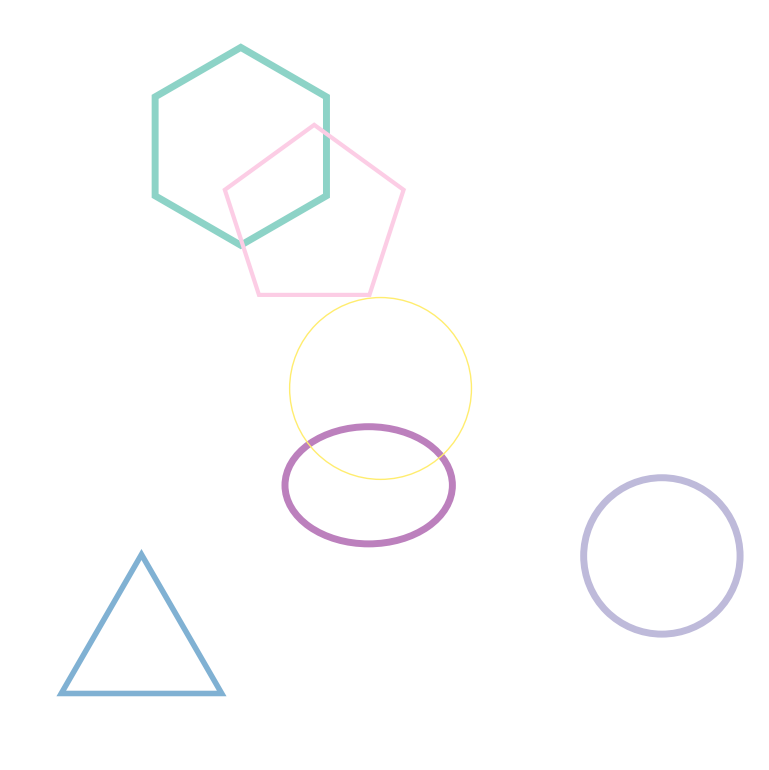[{"shape": "hexagon", "thickness": 2.5, "radius": 0.64, "center": [0.313, 0.81]}, {"shape": "circle", "thickness": 2.5, "radius": 0.51, "center": [0.86, 0.278]}, {"shape": "triangle", "thickness": 2, "radius": 0.6, "center": [0.184, 0.16]}, {"shape": "pentagon", "thickness": 1.5, "radius": 0.61, "center": [0.408, 0.716]}, {"shape": "oval", "thickness": 2.5, "radius": 0.54, "center": [0.479, 0.37]}, {"shape": "circle", "thickness": 0.5, "radius": 0.59, "center": [0.494, 0.496]}]